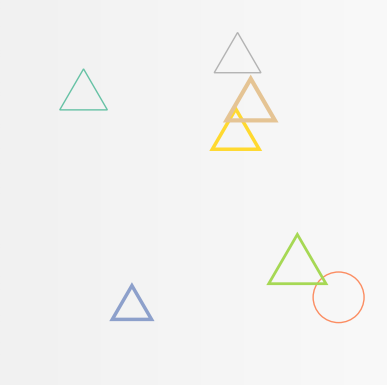[{"shape": "triangle", "thickness": 1, "radius": 0.35, "center": [0.216, 0.75]}, {"shape": "circle", "thickness": 1, "radius": 0.33, "center": [0.874, 0.228]}, {"shape": "triangle", "thickness": 2.5, "radius": 0.29, "center": [0.34, 0.2]}, {"shape": "triangle", "thickness": 2, "radius": 0.43, "center": [0.767, 0.306]}, {"shape": "triangle", "thickness": 2.5, "radius": 0.35, "center": [0.608, 0.647]}, {"shape": "triangle", "thickness": 3, "radius": 0.36, "center": [0.647, 0.723]}, {"shape": "triangle", "thickness": 1, "radius": 0.35, "center": [0.613, 0.846]}]